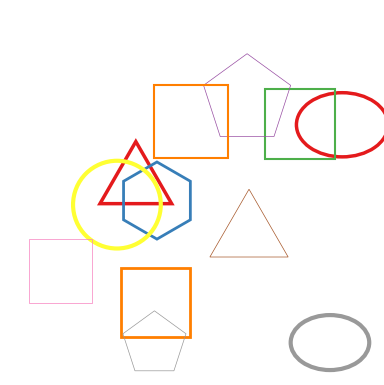[{"shape": "oval", "thickness": 2.5, "radius": 0.6, "center": [0.889, 0.676]}, {"shape": "triangle", "thickness": 2.5, "radius": 0.54, "center": [0.353, 0.525]}, {"shape": "hexagon", "thickness": 2, "radius": 0.5, "center": [0.408, 0.479]}, {"shape": "square", "thickness": 1.5, "radius": 0.45, "center": [0.779, 0.678]}, {"shape": "pentagon", "thickness": 0.5, "radius": 0.59, "center": [0.642, 0.742]}, {"shape": "square", "thickness": 1.5, "radius": 0.48, "center": [0.496, 0.685]}, {"shape": "square", "thickness": 2, "radius": 0.45, "center": [0.404, 0.213]}, {"shape": "circle", "thickness": 3, "radius": 0.57, "center": [0.304, 0.468]}, {"shape": "triangle", "thickness": 0.5, "radius": 0.59, "center": [0.647, 0.391]}, {"shape": "square", "thickness": 0.5, "radius": 0.41, "center": [0.157, 0.296]}, {"shape": "oval", "thickness": 3, "radius": 0.51, "center": [0.857, 0.11]}, {"shape": "pentagon", "thickness": 0.5, "radius": 0.43, "center": [0.401, 0.107]}]